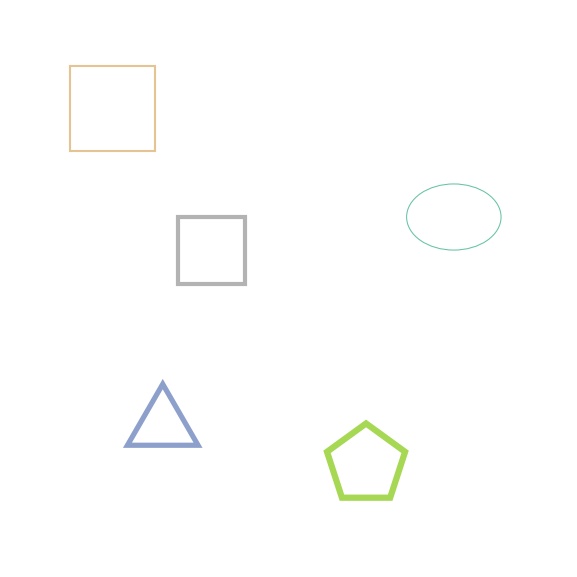[{"shape": "oval", "thickness": 0.5, "radius": 0.41, "center": [0.786, 0.623]}, {"shape": "triangle", "thickness": 2.5, "radius": 0.35, "center": [0.282, 0.263]}, {"shape": "pentagon", "thickness": 3, "radius": 0.36, "center": [0.634, 0.195]}, {"shape": "square", "thickness": 1, "radius": 0.37, "center": [0.194, 0.812]}, {"shape": "square", "thickness": 2, "radius": 0.29, "center": [0.366, 0.565]}]